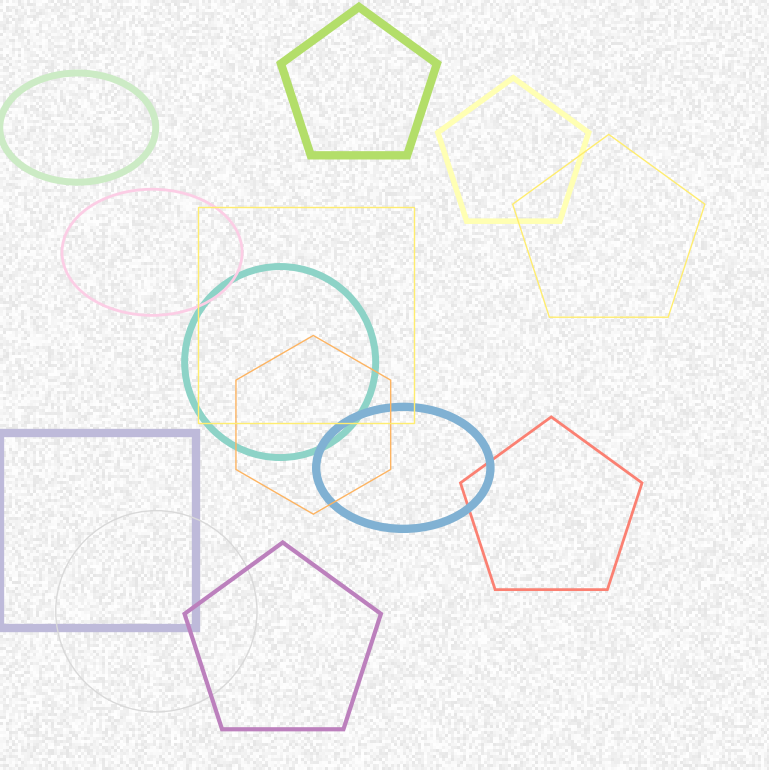[{"shape": "circle", "thickness": 2.5, "radius": 0.62, "center": [0.364, 0.53]}, {"shape": "pentagon", "thickness": 2, "radius": 0.51, "center": [0.667, 0.796]}, {"shape": "square", "thickness": 3, "radius": 0.63, "center": [0.128, 0.311]}, {"shape": "pentagon", "thickness": 1, "radius": 0.62, "center": [0.716, 0.335]}, {"shape": "oval", "thickness": 3, "radius": 0.57, "center": [0.524, 0.392]}, {"shape": "hexagon", "thickness": 0.5, "radius": 0.58, "center": [0.407, 0.448]}, {"shape": "pentagon", "thickness": 3, "radius": 0.53, "center": [0.466, 0.884]}, {"shape": "oval", "thickness": 1, "radius": 0.58, "center": [0.197, 0.672]}, {"shape": "circle", "thickness": 0.5, "radius": 0.65, "center": [0.203, 0.206]}, {"shape": "pentagon", "thickness": 1.5, "radius": 0.67, "center": [0.367, 0.161]}, {"shape": "oval", "thickness": 2.5, "radius": 0.51, "center": [0.101, 0.834]}, {"shape": "square", "thickness": 0.5, "radius": 0.7, "center": [0.397, 0.591]}, {"shape": "pentagon", "thickness": 0.5, "radius": 0.66, "center": [0.791, 0.694]}]